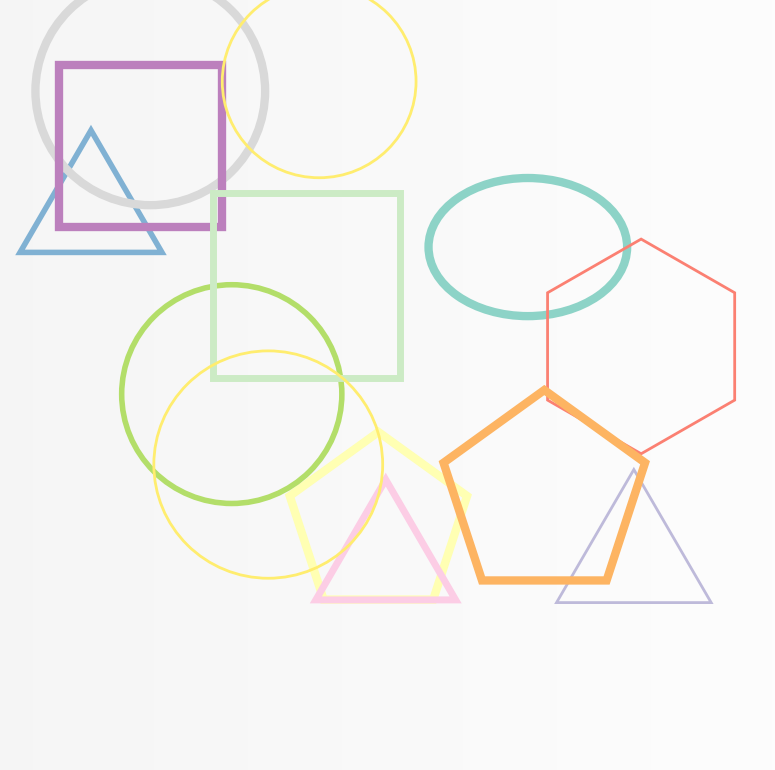[{"shape": "oval", "thickness": 3, "radius": 0.64, "center": [0.681, 0.679]}, {"shape": "pentagon", "thickness": 3, "radius": 0.6, "center": [0.488, 0.319]}, {"shape": "triangle", "thickness": 1, "radius": 0.58, "center": [0.818, 0.275]}, {"shape": "hexagon", "thickness": 1, "radius": 0.7, "center": [0.827, 0.55]}, {"shape": "triangle", "thickness": 2, "radius": 0.53, "center": [0.117, 0.725]}, {"shape": "pentagon", "thickness": 3, "radius": 0.68, "center": [0.702, 0.357]}, {"shape": "circle", "thickness": 2, "radius": 0.71, "center": [0.299, 0.488]}, {"shape": "triangle", "thickness": 2.5, "radius": 0.52, "center": [0.498, 0.273]}, {"shape": "circle", "thickness": 3, "radius": 0.74, "center": [0.194, 0.882]}, {"shape": "square", "thickness": 3, "radius": 0.53, "center": [0.181, 0.81]}, {"shape": "square", "thickness": 2.5, "radius": 0.6, "center": [0.395, 0.629]}, {"shape": "circle", "thickness": 1, "radius": 0.63, "center": [0.412, 0.894]}, {"shape": "circle", "thickness": 1, "radius": 0.74, "center": [0.346, 0.397]}]